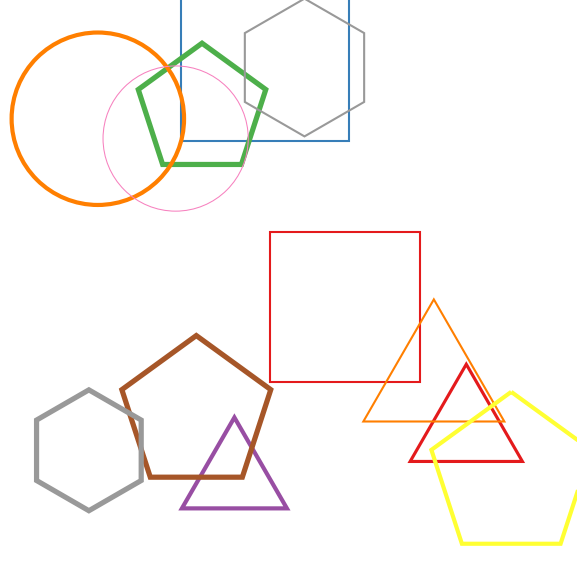[{"shape": "triangle", "thickness": 1.5, "radius": 0.56, "center": [0.807, 0.256]}, {"shape": "square", "thickness": 1, "radius": 0.65, "center": [0.597, 0.467]}, {"shape": "square", "thickness": 1, "radius": 0.73, "center": [0.459, 0.9]}, {"shape": "pentagon", "thickness": 2.5, "radius": 0.58, "center": [0.35, 0.808]}, {"shape": "triangle", "thickness": 2, "radius": 0.52, "center": [0.406, 0.171]}, {"shape": "circle", "thickness": 2, "radius": 0.75, "center": [0.169, 0.794]}, {"shape": "triangle", "thickness": 1, "radius": 0.7, "center": [0.751, 0.34]}, {"shape": "pentagon", "thickness": 2, "radius": 0.73, "center": [0.885, 0.175]}, {"shape": "pentagon", "thickness": 2.5, "radius": 0.68, "center": [0.34, 0.283]}, {"shape": "circle", "thickness": 0.5, "radius": 0.63, "center": [0.304, 0.759]}, {"shape": "hexagon", "thickness": 1, "radius": 0.6, "center": [0.527, 0.882]}, {"shape": "hexagon", "thickness": 2.5, "radius": 0.52, "center": [0.154, 0.219]}]